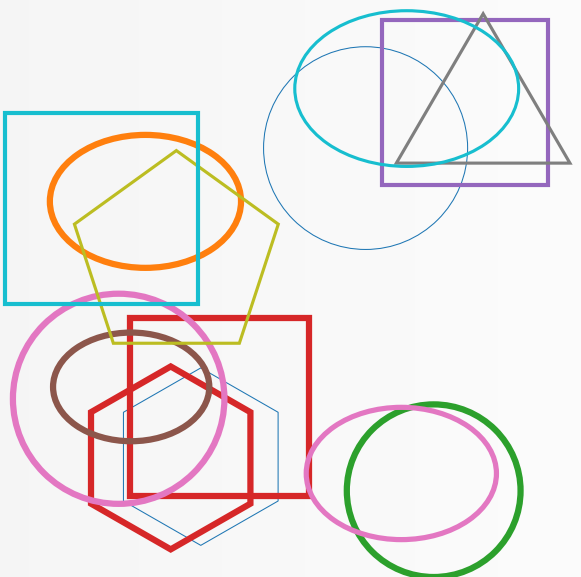[{"shape": "circle", "thickness": 0.5, "radius": 0.88, "center": [0.629, 0.743]}, {"shape": "hexagon", "thickness": 0.5, "radius": 0.77, "center": [0.345, 0.208]}, {"shape": "oval", "thickness": 3, "radius": 0.82, "center": [0.25, 0.65]}, {"shape": "circle", "thickness": 3, "radius": 0.75, "center": [0.746, 0.149]}, {"shape": "square", "thickness": 3, "radius": 0.77, "center": [0.378, 0.294]}, {"shape": "hexagon", "thickness": 3, "radius": 0.79, "center": [0.294, 0.206]}, {"shape": "square", "thickness": 2, "radius": 0.71, "center": [0.801, 0.822]}, {"shape": "oval", "thickness": 3, "radius": 0.67, "center": [0.226, 0.329]}, {"shape": "oval", "thickness": 2.5, "radius": 0.82, "center": [0.69, 0.179]}, {"shape": "circle", "thickness": 3, "radius": 0.91, "center": [0.204, 0.309]}, {"shape": "triangle", "thickness": 1.5, "radius": 0.86, "center": [0.831, 0.803]}, {"shape": "pentagon", "thickness": 1.5, "radius": 0.92, "center": [0.303, 0.554]}, {"shape": "square", "thickness": 2, "radius": 0.83, "center": [0.175, 0.638]}, {"shape": "oval", "thickness": 1.5, "radius": 0.96, "center": [0.7, 0.846]}]